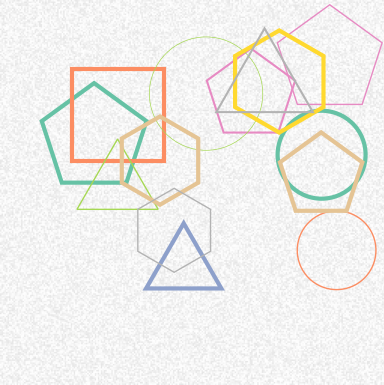[{"shape": "pentagon", "thickness": 3, "radius": 0.71, "center": [0.244, 0.641]}, {"shape": "circle", "thickness": 3, "radius": 0.57, "center": [0.835, 0.598]}, {"shape": "circle", "thickness": 1, "radius": 0.51, "center": [0.874, 0.35]}, {"shape": "square", "thickness": 3, "radius": 0.59, "center": [0.307, 0.701]}, {"shape": "triangle", "thickness": 3, "radius": 0.56, "center": [0.477, 0.307]}, {"shape": "pentagon", "thickness": 1.5, "radius": 0.6, "center": [0.652, 0.753]}, {"shape": "pentagon", "thickness": 1, "radius": 0.72, "center": [0.856, 0.845]}, {"shape": "triangle", "thickness": 1, "radius": 0.61, "center": [0.305, 0.517]}, {"shape": "circle", "thickness": 0.5, "radius": 0.74, "center": [0.535, 0.757]}, {"shape": "hexagon", "thickness": 3, "radius": 0.66, "center": [0.725, 0.788]}, {"shape": "pentagon", "thickness": 3, "radius": 0.56, "center": [0.834, 0.544]}, {"shape": "hexagon", "thickness": 3, "radius": 0.57, "center": [0.416, 0.583]}, {"shape": "triangle", "thickness": 1.5, "radius": 0.72, "center": [0.687, 0.781]}, {"shape": "hexagon", "thickness": 1, "radius": 0.55, "center": [0.452, 0.402]}]